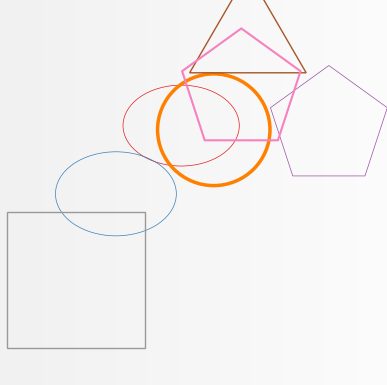[{"shape": "oval", "thickness": 0.5, "radius": 0.75, "center": [0.468, 0.674]}, {"shape": "oval", "thickness": 0.5, "radius": 0.78, "center": [0.299, 0.497]}, {"shape": "pentagon", "thickness": 0.5, "radius": 0.79, "center": [0.849, 0.671]}, {"shape": "circle", "thickness": 2.5, "radius": 0.73, "center": [0.552, 0.663]}, {"shape": "triangle", "thickness": 1, "radius": 0.87, "center": [0.64, 0.898]}, {"shape": "pentagon", "thickness": 1.5, "radius": 0.8, "center": [0.623, 0.766]}, {"shape": "square", "thickness": 1, "radius": 0.89, "center": [0.196, 0.273]}]